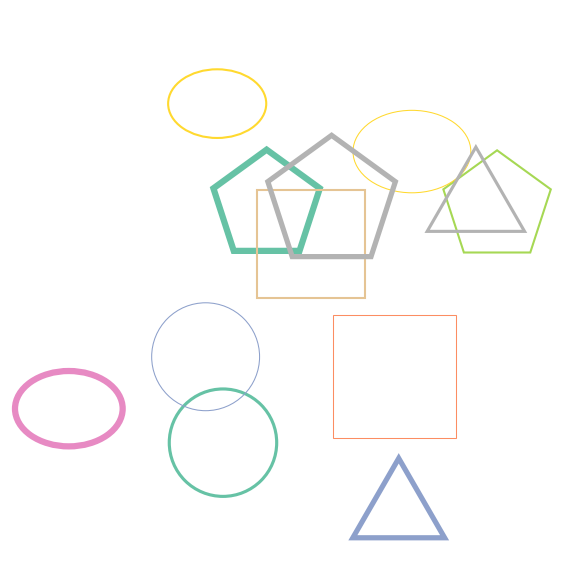[{"shape": "circle", "thickness": 1.5, "radius": 0.47, "center": [0.386, 0.233]}, {"shape": "pentagon", "thickness": 3, "radius": 0.48, "center": [0.462, 0.643]}, {"shape": "square", "thickness": 0.5, "radius": 0.53, "center": [0.684, 0.347]}, {"shape": "circle", "thickness": 0.5, "radius": 0.47, "center": [0.356, 0.381]}, {"shape": "triangle", "thickness": 2.5, "radius": 0.46, "center": [0.69, 0.114]}, {"shape": "oval", "thickness": 3, "radius": 0.47, "center": [0.119, 0.291]}, {"shape": "pentagon", "thickness": 1, "radius": 0.49, "center": [0.861, 0.641]}, {"shape": "oval", "thickness": 0.5, "radius": 0.51, "center": [0.713, 0.737]}, {"shape": "oval", "thickness": 1, "radius": 0.42, "center": [0.376, 0.82]}, {"shape": "square", "thickness": 1, "radius": 0.47, "center": [0.539, 0.577]}, {"shape": "pentagon", "thickness": 2.5, "radius": 0.58, "center": [0.574, 0.649]}, {"shape": "triangle", "thickness": 1.5, "radius": 0.49, "center": [0.824, 0.647]}]